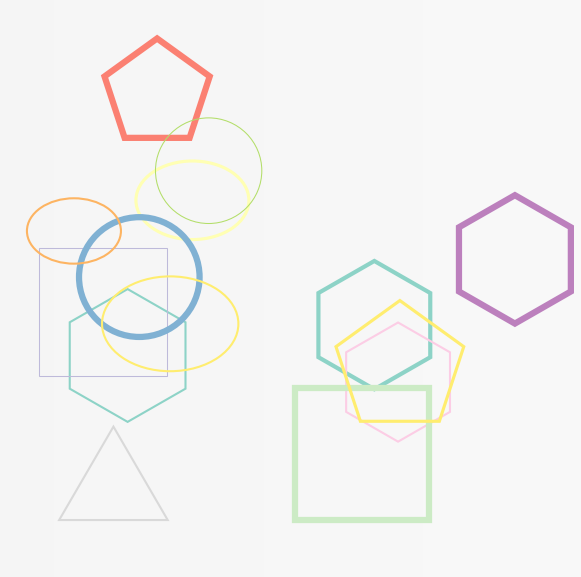[{"shape": "hexagon", "thickness": 1, "radius": 0.57, "center": [0.22, 0.384]}, {"shape": "hexagon", "thickness": 2, "radius": 0.56, "center": [0.644, 0.436]}, {"shape": "oval", "thickness": 1.5, "radius": 0.49, "center": [0.331, 0.652]}, {"shape": "square", "thickness": 0.5, "radius": 0.55, "center": [0.177, 0.459]}, {"shape": "pentagon", "thickness": 3, "radius": 0.48, "center": [0.27, 0.837]}, {"shape": "circle", "thickness": 3, "radius": 0.52, "center": [0.24, 0.519]}, {"shape": "oval", "thickness": 1, "radius": 0.4, "center": [0.127, 0.599]}, {"shape": "circle", "thickness": 0.5, "radius": 0.46, "center": [0.359, 0.704]}, {"shape": "hexagon", "thickness": 1, "radius": 0.52, "center": [0.685, 0.338]}, {"shape": "triangle", "thickness": 1, "radius": 0.54, "center": [0.195, 0.153]}, {"shape": "hexagon", "thickness": 3, "radius": 0.56, "center": [0.886, 0.55]}, {"shape": "square", "thickness": 3, "radius": 0.57, "center": [0.623, 0.213]}, {"shape": "oval", "thickness": 1, "radius": 0.59, "center": [0.293, 0.438]}, {"shape": "pentagon", "thickness": 1.5, "radius": 0.58, "center": [0.688, 0.363]}]